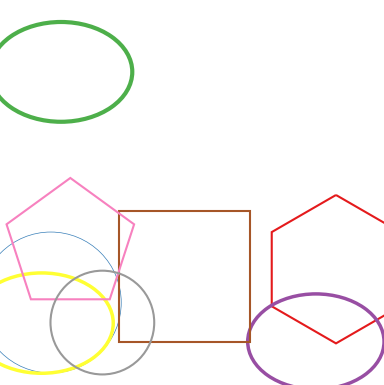[{"shape": "hexagon", "thickness": 1.5, "radius": 0.96, "center": [0.873, 0.301]}, {"shape": "circle", "thickness": 0.5, "radius": 0.92, "center": [0.132, 0.214]}, {"shape": "oval", "thickness": 3, "radius": 0.93, "center": [0.158, 0.813]}, {"shape": "oval", "thickness": 2.5, "radius": 0.89, "center": [0.82, 0.113]}, {"shape": "oval", "thickness": 2.5, "radius": 0.93, "center": [0.108, 0.161]}, {"shape": "square", "thickness": 1.5, "radius": 0.85, "center": [0.48, 0.281]}, {"shape": "pentagon", "thickness": 1.5, "radius": 0.87, "center": [0.183, 0.364]}, {"shape": "circle", "thickness": 1.5, "radius": 0.67, "center": [0.266, 0.162]}]